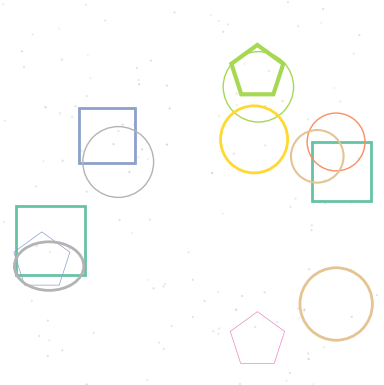[{"shape": "square", "thickness": 2, "radius": 0.38, "center": [0.887, 0.554]}, {"shape": "square", "thickness": 2, "radius": 0.45, "center": [0.131, 0.376]}, {"shape": "circle", "thickness": 1, "radius": 0.38, "center": [0.873, 0.631]}, {"shape": "pentagon", "thickness": 0.5, "radius": 0.38, "center": [0.109, 0.321]}, {"shape": "square", "thickness": 2, "radius": 0.36, "center": [0.278, 0.648]}, {"shape": "pentagon", "thickness": 0.5, "radius": 0.37, "center": [0.669, 0.116]}, {"shape": "pentagon", "thickness": 3, "radius": 0.35, "center": [0.668, 0.812]}, {"shape": "circle", "thickness": 1, "radius": 0.46, "center": [0.671, 0.774]}, {"shape": "circle", "thickness": 2, "radius": 0.44, "center": [0.66, 0.638]}, {"shape": "circle", "thickness": 2, "radius": 0.47, "center": [0.873, 0.21]}, {"shape": "circle", "thickness": 1.5, "radius": 0.34, "center": [0.824, 0.594]}, {"shape": "circle", "thickness": 1, "radius": 0.46, "center": [0.307, 0.579]}, {"shape": "oval", "thickness": 2, "radius": 0.45, "center": [0.127, 0.309]}]